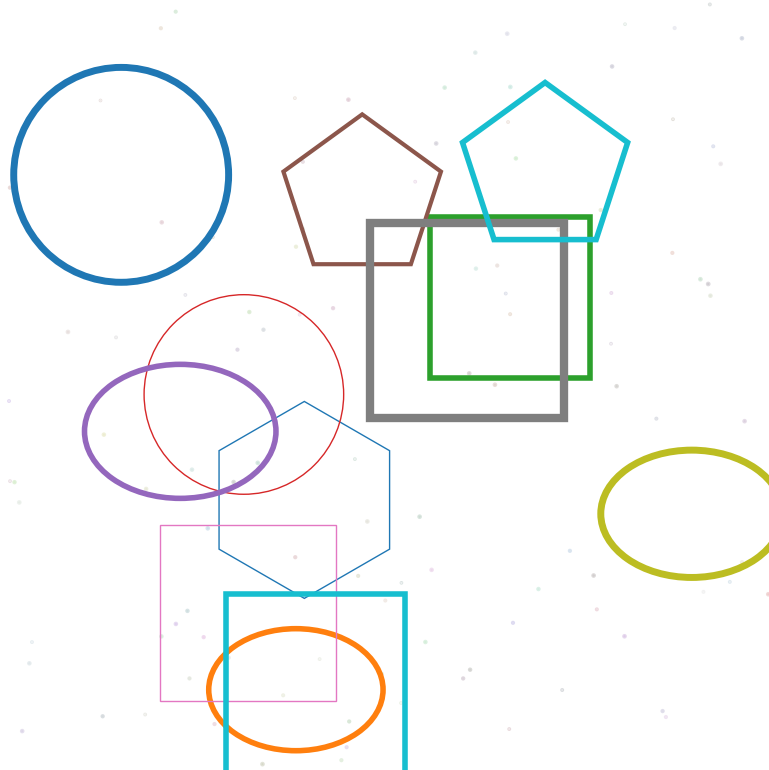[{"shape": "hexagon", "thickness": 0.5, "radius": 0.64, "center": [0.395, 0.351]}, {"shape": "circle", "thickness": 2.5, "radius": 0.7, "center": [0.157, 0.773]}, {"shape": "oval", "thickness": 2, "radius": 0.57, "center": [0.384, 0.104]}, {"shape": "square", "thickness": 2, "radius": 0.52, "center": [0.662, 0.614]}, {"shape": "circle", "thickness": 0.5, "radius": 0.65, "center": [0.317, 0.488]}, {"shape": "oval", "thickness": 2, "radius": 0.62, "center": [0.234, 0.44]}, {"shape": "pentagon", "thickness": 1.5, "radius": 0.54, "center": [0.47, 0.744]}, {"shape": "square", "thickness": 0.5, "radius": 0.57, "center": [0.322, 0.204]}, {"shape": "square", "thickness": 3, "radius": 0.63, "center": [0.607, 0.584]}, {"shape": "oval", "thickness": 2.5, "radius": 0.59, "center": [0.898, 0.333]}, {"shape": "pentagon", "thickness": 2, "radius": 0.56, "center": [0.708, 0.78]}, {"shape": "square", "thickness": 2, "radius": 0.58, "center": [0.41, 0.112]}]